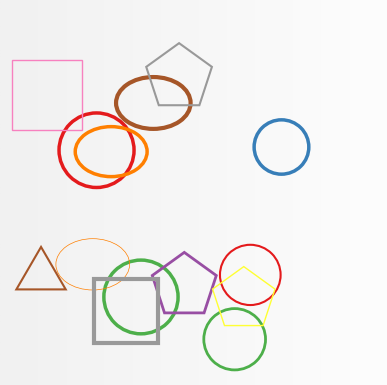[{"shape": "circle", "thickness": 2.5, "radius": 0.48, "center": [0.249, 0.61]}, {"shape": "circle", "thickness": 1.5, "radius": 0.39, "center": [0.646, 0.286]}, {"shape": "circle", "thickness": 2.5, "radius": 0.35, "center": [0.726, 0.618]}, {"shape": "circle", "thickness": 2.5, "radius": 0.48, "center": [0.364, 0.229]}, {"shape": "circle", "thickness": 2, "radius": 0.4, "center": [0.606, 0.119]}, {"shape": "pentagon", "thickness": 2, "radius": 0.43, "center": [0.476, 0.258]}, {"shape": "oval", "thickness": 2.5, "radius": 0.46, "center": [0.287, 0.606]}, {"shape": "oval", "thickness": 0.5, "radius": 0.48, "center": [0.239, 0.313]}, {"shape": "pentagon", "thickness": 1, "radius": 0.42, "center": [0.629, 0.223]}, {"shape": "oval", "thickness": 3, "radius": 0.48, "center": [0.396, 0.733]}, {"shape": "triangle", "thickness": 1.5, "radius": 0.37, "center": [0.106, 0.285]}, {"shape": "square", "thickness": 1, "radius": 0.46, "center": [0.122, 0.753]}, {"shape": "square", "thickness": 3, "radius": 0.41, "center": [0.326, 0.192]}, {"shape": "pentagon", "thickness": 1.5, "radius": 0.45, "center": [0.462, 0.799]}]